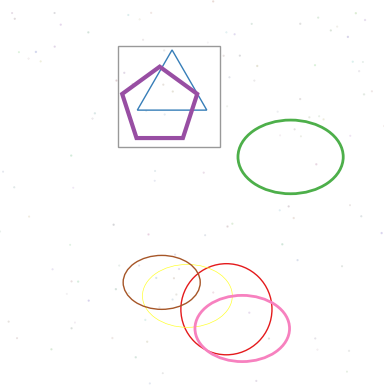[{"shape": "circle", "thickness": 1, "radius": 0.59, "center": [0.588, 0.197]}, {"shape": "triangle", "thickness": 1, "radius": 0.52, "center": [0.447, 0.766]}, {"shape": "oval", "thickness": 2, "radius": 0.68, "center": [0.755, 0.592]}, {"shape": "pentagon", "thickness": 3, "radius": 0.51, "center": [0.415, 0.724]}, {"shape": "oval", "thickness": 0.5, "radius": 0.58, "center": [0.487, 0.231]}, {"shape": "oval", "thickness": 1, "radius": 0.5, "center": [0.42, 0.267]}, {"shape": "oval", "thickness": 2, "radius": 0.61, "center": [0.629, 0.147]}, {"shape": "square", "thickness": 1, "radius": 0.66, "center": [0.439, 0.749]}]